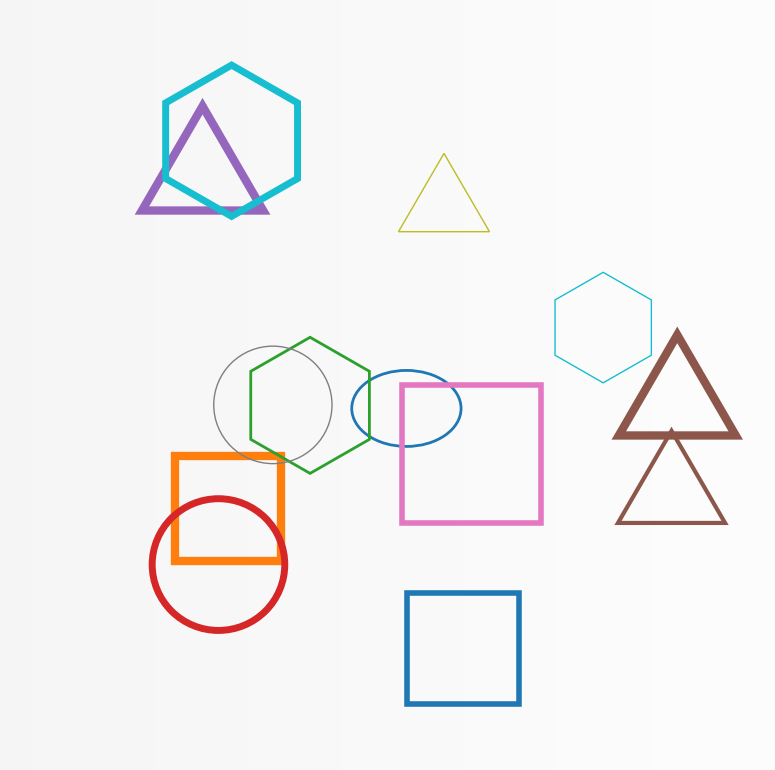[{"shape": "square", "thickness": 2, "radius": 0.36, "center": [0.597, 0.158]}, {"shape": "oval", "thickness": 1, "radius": 0.35, "center": [0.524, 0.47]}, {"shape": "square", "thickness": 3, "radius": 0.34, "center": [0.294, 0.339]}, {"shape": "hexagon", "thickness": 1, "radius": 0.44, "center": [0.4, 0.474]}, {"shape": "circle", "thickness": 2.5, "radius": 0.43, "center": [0.282, 0.267]}, {"shape": "triangle", "thickness": 3, "radius": 0.45, "center": [0.261, 0.772]}, {"shape": "triangle", "thickness": 1.5, "radius": 0.4, "center": [0.866, 0.361]}, {"shape": "triangle", "thickness": 3, "radius": 0.44, "center": [0.874, 0.478]}, {"shape": "square", "thickness": 2, "radius": 0.45, "center": [0.609, 0.41]}, {"shape": "circle", "thickness": 0.5, "radius": 0.38, "center": [0.352, 0.474]}, {"shape": "triangle", "thickness": 0.5, "radius": 0.34, "center": [0.573, 0.733]}, {"shape": "hexagon", "thickness": 0.5, "radius": 0.36, "center": [0.778, 0.575]}, {"shape": "hexagon", "thickness": 2.5, "radius": 0.49, "center": [0.299, 0.817]}]